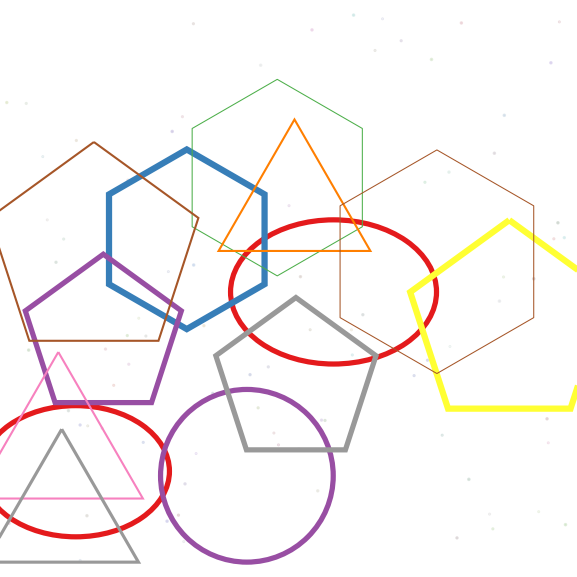[{"shape": "oval", "thickness": 2.5, "radius": 0.89, "center": [0.578, 0.494]}, {"shape": "oval", "thickness": 2.5, "radius": 0.81, "center": [0.131, 0.183]}, {"shape": "hexagon", "thickness": 3, "radius": 0.78, "center": [0.323, 0.585]}, {"shape": "hexagon", "thickness": 0.5, "radius": 0.85, "center": [0.48, 0.692]}, {"shape": "circle", "thickness": 2.5, "radius": 0.75, "center": [0.428, 0.175]}, {"shape": "pentagon", "thickness": 2.5, "radius": 0.71, "center": [0.179, 0.417]}, {"shape": "triangle", "thickness": 1, "radius": 0.76, "center": [0.51, 0.64]}, {"shape": "pentagon", "thickness": 3, "radius": 0.9, "center": [0.882, 0.438]}, {"shape": "pentagon", "thickness": 1, "radius": 0.95, "center": [0.163, 0.563]}, {"shape": "hexagon", "thickness": 0.5, "radius": 0.97, "center": [0.757, 0.546]}, {"shape": "triangle", "thickness": 1, "radius": 0.85, "center": [0.101, 0.22]}, {"shape": "triangle", "thickness": 1.5, "radius": 0.77, "center": [0.107, 0.102]}, {"shape": "pentagon", "thickness": 2.5, "radius": 0.73, "center": [0.512, 0.338]}]